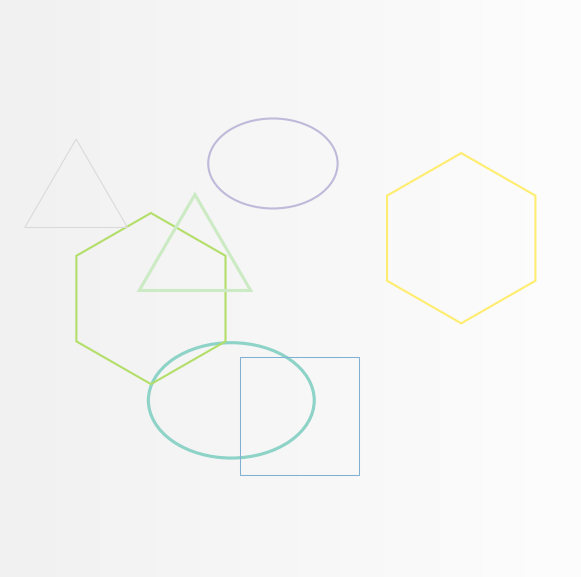[{"shape": "oval", "thickness": 1.5, "radius": 0.71, "center": [0.398, 0.306]}, {"shape": "oval", "thickness": 1, "radius": 0.56, "center": [0.47, 0.716]}, {"shape": "square", "thickness": 0.5, "radius": 0.51, "center": [0.515, 0.279]}, {"shape": "hexagon", "thickness": 1, "radius": 0.74, "center": [0.26, 0.482]}, {"shape": "triangle", "thickness": 0.5, "radius": 0.51, "center": [0.131, 0.656]}, {"shape": "triangle", "thickness": 1.5, "radius": 0.55, "center": [0.335, 0.551]}, {"shape": "hexagon", "thickness": 1, "radius": 0.74, "center": [0.794, 0.587]}]